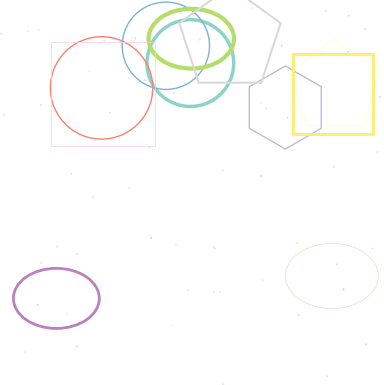[{"shape": "circle", "thickness": 2.5, "radius": 0.56, "center": [0.494, 0.836]}, {"shape": "pentagon", "thickness": 0.5, "radius": 0.62, "center": [0.87, 0.774]}, {"shape": "hexagon", "thickness": 1, "radius": 0.54, "center": [0.741, 0.721]}, {"shape": "circle", "thickness": 1, "radius": 0.66, "center": [0.264, 0.772]}, {"shape": "circle", "thickness": 1, "radius": 0.57, "center": [0.431, 0.881]}, {"shape": "oval", "thickness": 3, "radius": 0.55, "center": [0.497, 0.9]}, {"shape": "square", "thickness": 0.5, "radius": 0.67, "center": [0.268, 0.757]}, {"shape": "pentagon", "thickness": 1.5, "radius": 0.69, "center": [0.597, 0.897]}, {"shape": "oval", "thickness": 2, "radius": 0.56, "center": [0.146, 0.225]}, {"shape": "oval", "thickness": 0.5, "radius": 0.6, "center": [0.862, 0.283]}, {"shape": "square", "thickness": 2, "radius": 0.52, "center": [0.865, 0.756]}]